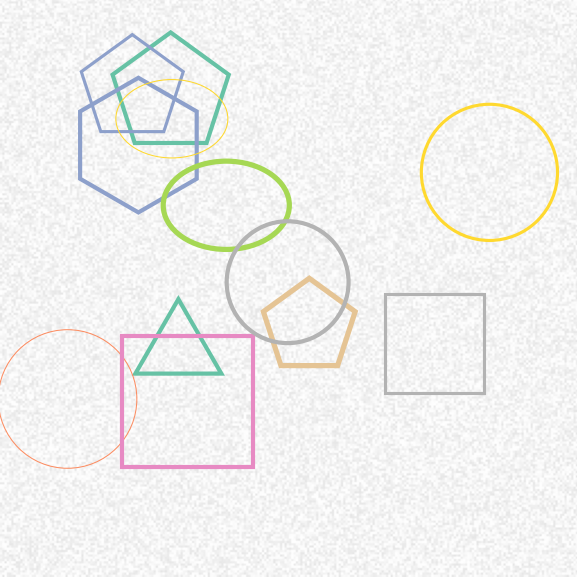[{"shape": "pentagon", "thickness": 2, "radius": 0.53, "center": [0.296, 0.837]}, {"shape": "triangle", "thickness": 2, "radius": 0.43, "center": [0.309, 0.395]}, {"shape": "circle", "thickness": 0.5, "radius": 0.6, "center": [0.117, 0.308]}, {"shape": "hexagon", "thickness": 2, "radius": 0.58, "center": [0.24, 0.748]}, {"shape": "pentagon", "thickness": 1.5, "radius": 0.46, "center": [0.229, 0.846]}, {"shape": "square", "thickness": 2, "radius": 0.57, "center": [0.325, 0.303]}, {"shape": "oval", "thickness": 2.5, "radius": 0.55, "center": [0.392, 0.644]}, {"shape": "circle", "thickness": 1.5, "radius": 0.59, "center": [0.848, 0.701]}, {"shape": "oval", "thickness": 0.5, "radius": 0.48, "center": [0.298, 0.794]}, {"shape": "pentagon", "thickness": 2.5, "radius": 0.42, "center": [0.536, 0.434]}, {"shape": "square", "thickness": 1.5, "radius": 0.43, "center": [0.753, 0.404]}, {"shape": "circle", "thickness": 2, "radius": 0.53, "center": [0.498, 0.51]}]